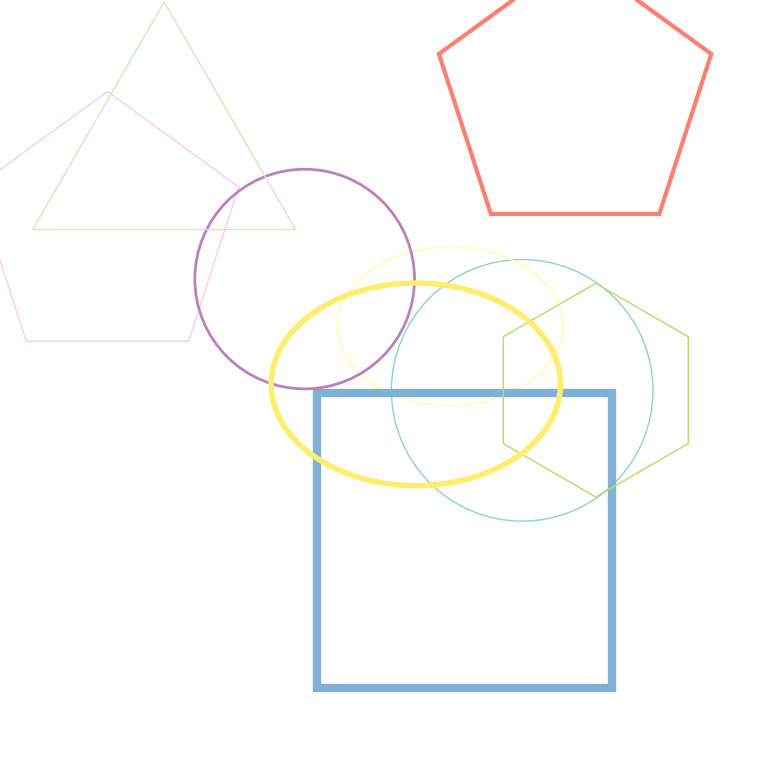[{"shape": "circle", "thickness": 0.5, "radius": 0.85, "center": [0.678, 0.493]}, {"shape": "oval", "thickness": 0.5, "radius": 0.73, "center": [0.584, 0.576]}, {"shape": "pentagon", "thickness": 1.5, "radius": 0.93, "center": [0.747, 0.873]}, {"shape": "square", "thickness": 3, "radius": 0.96, "center": [0.603, 0.298]}, {"shape": "hexagon", "thickness": 0.5, "radius": 0.69, "center": [0.774, 0.493]}, {"shape": "pentagon", "thickness": 0.5, "radius": 0.9, "center": [0.14, 0.702]}, {"shape": "circle", "thickness": 1, "radius": 0.71, "center": [0.396, 0.638]}, {"shape": "triangle", "thickness": 0.5, "radius": 0.99, "center": [0.213, 0.8]}, {"shape": "oval", "thickness": 2, "radius": 0.94, "center": [0.54, 0.501]}]